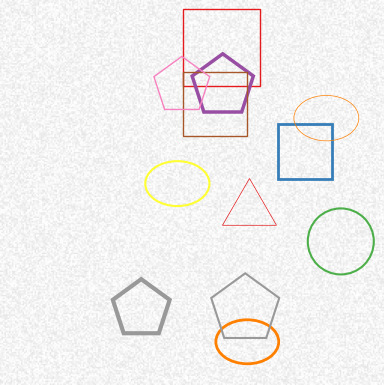[{"shape": "square", "thickness": 1, "radius": 0.5, "center": [0.576, 0.877]}, {"shape": "triangle", "thickness": 0.5, "radius": 0.41, "center": [0.648, 0.455]}, {"shape": "square", "thickness": 2, "radius": 0.35, "center": [0.792, 0.606]}, {"shape": "circle", "thickness": 1.5, "radius": 0.43, "center": [0.885, 0.373]}, {"shape": "pentagon", "thickness": 2.5, "radius": 0.42, "center": [0.579, 0.777]}, {"shape": "oval", "thickness": 2, "radius": 0.41, "center": [0.642, 0.112]}, {"shape": "oval", "thickness": 0.5, "radius": 0.42, "center": [0.848, 0.693]}, {"shape": "oval", "thickness": 1.5, "radius": 0.42, "center": [0.461, 0.523]}, {"shape": "square", "thickness": 1, "radius": 0.42, "center": [0.559, 0.73]}, {"shape": "pentagon", "thickness": 1, "radius": 0.38, "center": [0.472, 0.777]}, {"shape": "pentagon", "thickness": 3, "radius": 0.39, "center": [0.367, 0.197]}, {"shape": "pentagon", "thickness": 1.5, "radius": 0.46, "center": [0.637, 0.197]}]